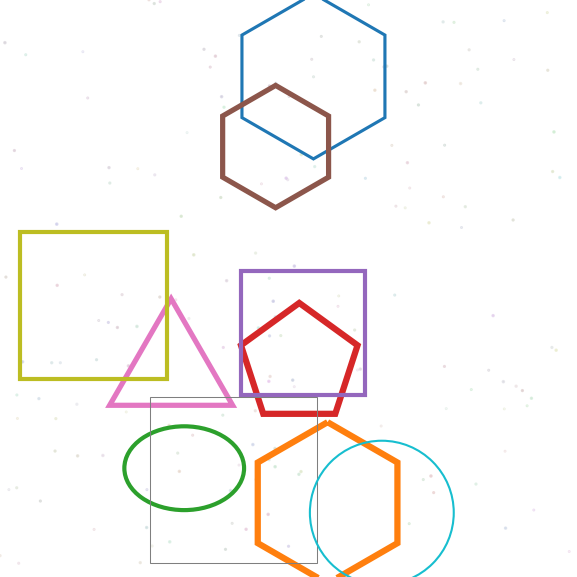[{"shape": "hexagon", "thickness": 1.5, "radius": 0.71, "center": [0.543, 0.867]}, {"shape": "hexagon", "thickness": 3, "radius": 0.7, "center": [0.567, 0.128]}, {"shape": "oval", "thickness": 2, "radius": 0.52, "center": [0.319, 0.188]}, {"shape": "pentagon", "thickness": 3, "radius": 0.53, "center": [0.518, 0.368]}, {"shape": "square", "thickness": 2, "radius": 0.54, "center": [0.525, 0.422]}, {"shape": "hexagon", "thickness": 2.5, "radius": 0.53, "center": [0.477, 0.745]}, {"shape": "triangle", "thickness": 2.5, "radius": 0.61, "center": [0.296, 0.359]}, {"shape": "square", "thickness": 0.5, "radius": 0.72, "center": [0.404, 0.168]}, {"shape": "square", "thickness": 2, "radius": 0.64, "center": [0.161, 0.471]}, {"shape": "circle", "thickness": 1, "radius": 0.62, "center": [0.661, 0.111]}]